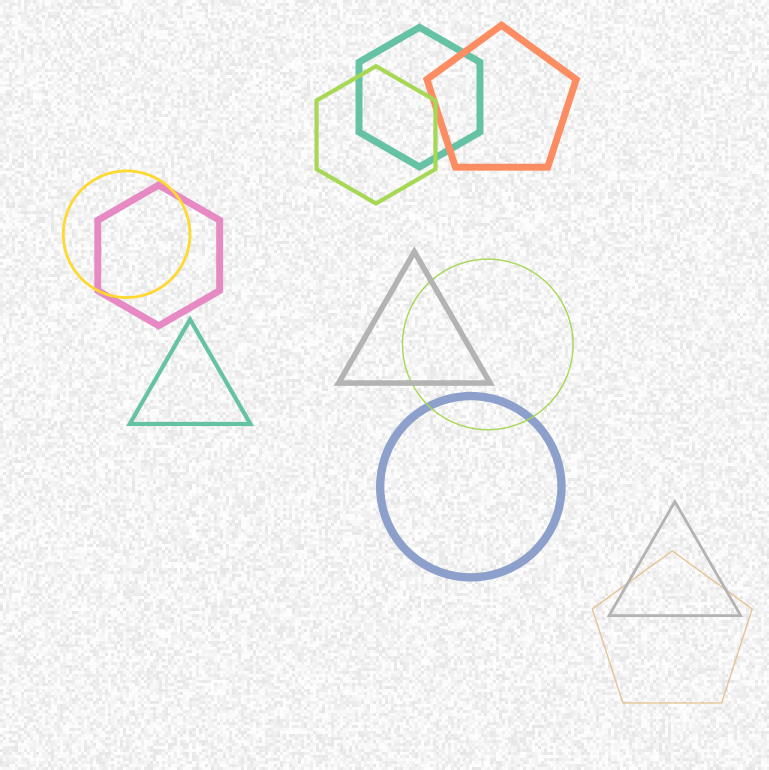[{"shape": "hexagon", "thickness": 2.5, "radius": 0.45, "center": [0.545, 0.874]}, {"shape": "triangle", "thickness": 1.5, "radius": 0.45, "center": [0.247, 0.495]}, {"shape": "pentagon", "thickness": 2.5, "radius": 0.51, "center": [0.651, 0.865]}, {"shape": "circle", "thickness": 3, "radius": 0.59, "center": [0.611, 0.368]}, {"shape": "hexagon", "thickness": 2.5, "radius": 0.46, "center": [0.206, 0.668]}, {"shape": "hexagon", "thickness": 1.5, "radius": 0.45, "center": [0.488, 0.825]}, {"shape": "circle", "thickness": 0.5, "radius": 0.55, "center": [0.633, 0.553]}, {"shape": "circle", "thickness": 1, "radius": 0.41, "center": [0.164, 0.696]}, {"shape": "pentagon", "thickness": 0.5, "radius": 0.55, "center": [0.873, 0.175]}, {"shape": "triangle", "thickness": 2, "radius": 0.57, "center": [0.538, 0.559]}, {"shape": "triangle", "thickness": 1, "radius": 0.49, "center": [0.876, 0.25]}]